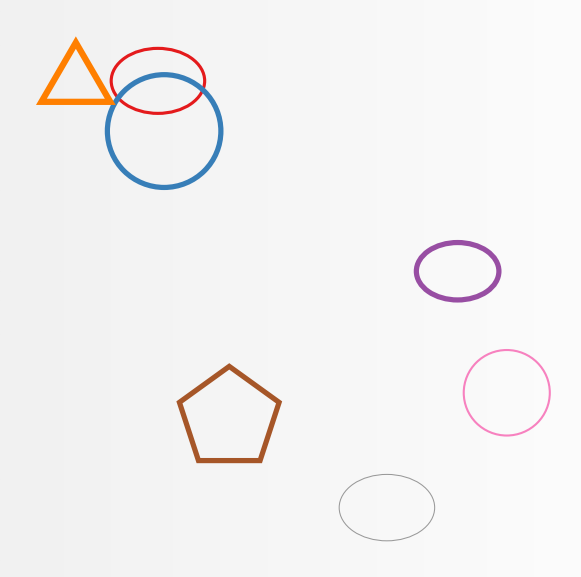[{"shape": "oval", "thickness": 1.5, "radius": 0.4, "center": [0.272, 0.859]}, {"shape": "circle", "thickness": 2.5, "radius": 0.49, "center": [0.282, 0.772]}, {"shape": "oval", "thickness": 2.5, "radius": 0.36, "center": [0.787, 0.529]}, {"shape": "triangle", "thickness": 3, "radius": 0.34, "center": [0.13, 0.857]}, {"shape": "pentagon", "thickness": 2.5, "radius": 0.45, "center": [0.394, 0.275]}, {"shape": "circle", "thickness": 1, "radius": 0.37, "center": [0.872, 0.319]}, {"shape": "oval", "thickness": 0.5, "radius": 0.41, "center": [0.666, 0.12]}]